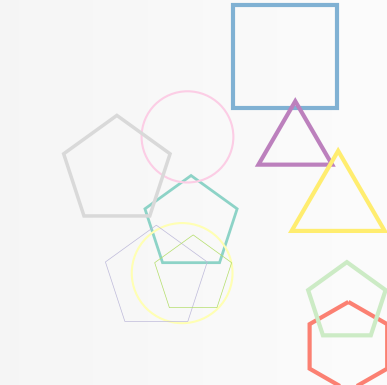[{"shape": "pentagon", "thickness": 2, "radius": 0.63, "center": [0.493, 0.419]}, {"shape": "circle", "thickness": 1.5, "radius": 0.65, "center": [0.47, 0.291]}, {"shape": "pentagon", "thickness": 0.5, "radius": 0.69, "center": [0.403, 0.277]}, {"shape": "hexagon", "thickness": 3, "radius": 0.58, "center": [0.899, 0.1]}, {"shape": "square", "thickness": 3, "radius": 0.67, "center": [0.736, 0.854]}, {"shape": "pentagon", "thickness": 0.5, "radius": 0.52, "center": [0.499, 0.285]}, {"shape": "circle", "thickness": 1.5, "radius": 0.59, "center": [0.484, 0.644]}, {"shape": "pentagon", "thickness": 2.5, "radius": 0.72, "center": [0.302, 0.556]}, {"shape": "triangle", "thickness": 3, "radius": 0.55, "center": [0.762, 0.627]}, {"shape": "pentagon", "thickness": 3, "radius": 0.53, "center": [0.895, 0.214]}, {"shape": "triangle", "thickness": 3, "radius": 0.69, "center": [0.873, 0.47]}]